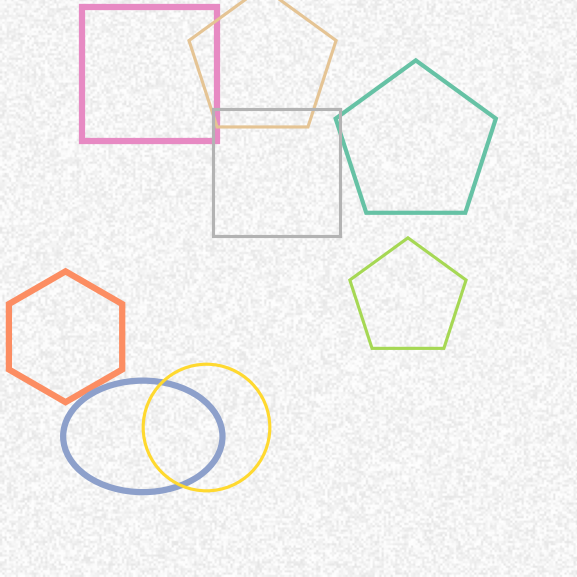[{"shape": "pentagon", "thickness": 2, "radius": 0.73, "center": [0.72, 0.749]}, {"shape": "hexagon", "thickness": 3, "radius": 0.57, "center": [0.114, 0.416]}, {"shape": "oval", "thickness": 3, "radius": 0.69, "center": [0.247, 0.243]}, {"shape": "square", "thickness": 3, "radius": 0.58, "center": [0.259, 0.871]}, {"shape": "pentagon", "thickness": 1.5, "radius": 0.53, "center": [0.706, 0.481]}, {"shape": "circle", "thickness": 1.5, "radius": 0.55, "center": [0.358, 0.259]}, {"shape": "pentagon", "thickness": 1.5, "radius": 0.67, "center": [0.455, 0.888]}, {"shape": "square", "thickness": 1.5, "radius": 0.55, "center": [0.479, 0.7]}]